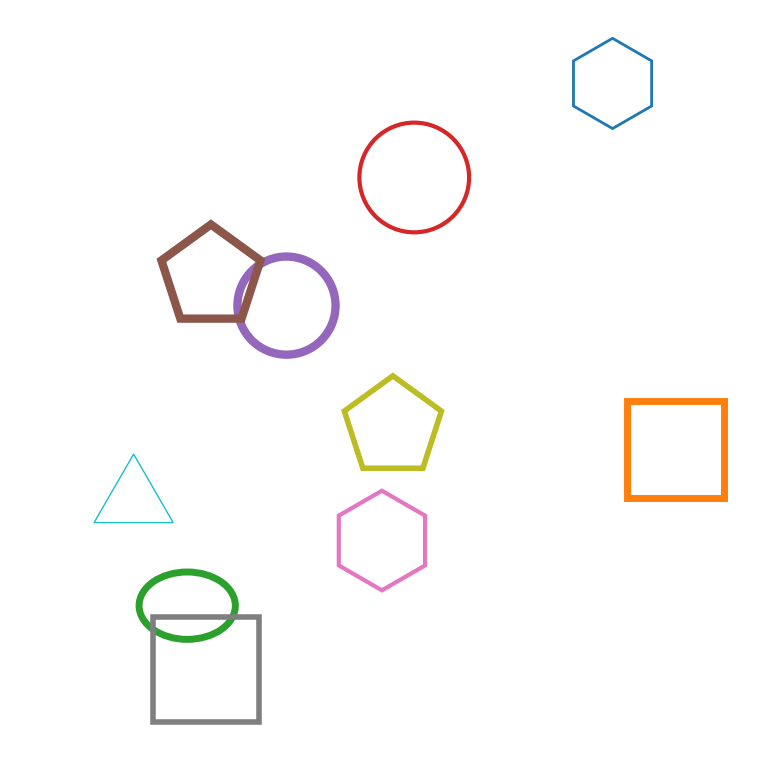[{"shape": "hexagon", "thickness": 1, "radius": 0.29, "center": [0.796, 0.892]}, {"shape": "square", "thickness": 2.5, "radius": 0.32, "center": [0.877, 0.416]}, {"shape": "oval", "thickness": 2.5, "radius": 0.31, "center": [0.243, 0.213]}, {"shape": "circle", "thickness": 1.5, "radius": 0.36, "center": [0.538, 0.77]}, {"shape": "circle", "thickness": 3, "radius": 0.32, "center": [0.372, 0.603]}, {"shape": "pentagon", "thickness": 3, "radius": 0.34, "center": [0.274, 0.641]}, {"shape": "hexagon", "thickness": 1.5, "radius": 0.32, "center": [0.496, 0.298]}, {"shape": "square", "thickness": 2, "radius": 0.34, "center": [0.267, 0.131]}, {"shape": "pentagon", "thickness": 2, "radius": 0.33, "center": [0.51, 0.446]}, {"shape": "triangle", "thickness": 0.5, "radius": 0.3, "center": [0.174, 0.351]}]